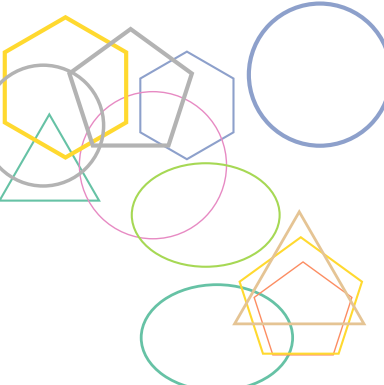[{"shape": "oval", "thickness": 2, "radius": 0.98, "center": [0.563, 0.123]}, {"shape": "triangle", "thickness": 1.5, "radius": 0.75, "center": [0.128, 0.554]}, {"shape": "pentagon", "thickness": 1, "radius": 0.67, "center": [0.787, 0.186]}, {"shape": "hexagon", "thickness": 1.5, "radius": 0.7, "center": [0.485, 0.726]}, {"shape": "circle", "thickness": 3, "radius": 0.92, "center": [0.831, 0.806]}, {"shape": "circle", "thickness": 1, "radius": 0.96, "center": [0.397, 0.571]}, {"shape": "oval", "thickness": 1.5, "radius": 0.96, "center": [0.534, 0.442]}, {"shape": "pentagon", "thickness": 1.5, "radius": 0.84, "center": [0.781, 0.217]}, {"shape": "hexagon", "thickness": 3, "radius": 0.91, "center": [0.17, 0.773]}, {"shape": "triangle", "thickness": 2, "radius": 0.97, "center": [0.777, 0.256]}, {"shape": "circle", "thickness": 2.5, "radius": 0.78, "center": [0.112, 0.674]}, {"shape": "pentagon", "thickness": 3, "radius": 0.84, "center": [0.339, 0.757]}]